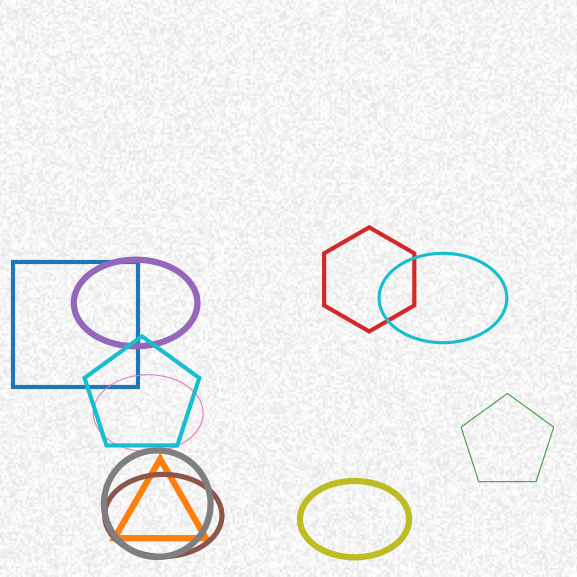[{"shape": "square", "thickness": 2, "radius": 0.54, "center": [0.131, 0.437]}, {"shape": "triangle", "thickness": 3, "radius": 0.46, "center": [0.277, 0.113]}, {"shape": "pentagon", "thickness": 0.5, "radius": 0.42, "center": [0.879, 0.233]}, {"shape": "hexagon", "thickness": 2, "radius": 0.45, "center": [0.639, 0.515]}, {"shape": "oval", "thickness": 3, "radius": 0.54, "center": [0.235, 0.475]}, {"shape": "oval", "thickness": 2.5, "radius": 0.51, "center": [0.283, 0.107]}, {"shape": "oval", "thickness": 0.5, "radius": 0.48, "center": [0.257, 0.284]}, {"shape": "circle", "thickness": 3, "radius": 0.46, "center": [0.272, 0.127]}, {"shape": "oval", "thickness": 3, "radius": 0.47, "center": [0.614, 0.1]}, {"shape": "pentagon", "thickness": 2, "radius": 0.52, "center": [0.246, 0.312]}, {"shape": "oval", "thickness": 1.5, "radius": 0.55, "center": [0.767, 0.483]}]